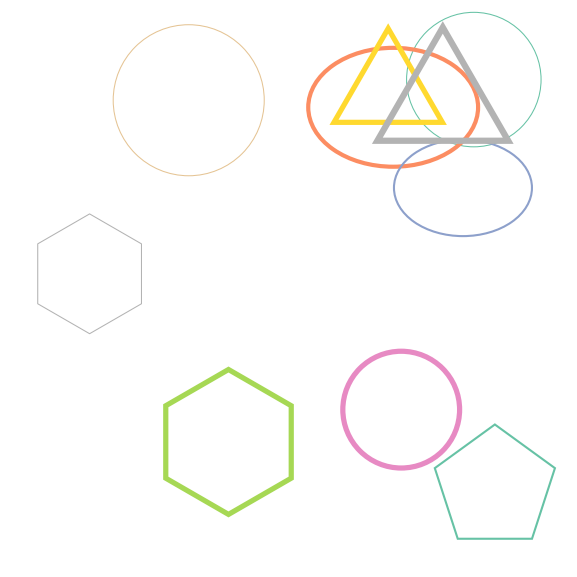[{"shape": "circle", "thickness": 0.5, "radius": 0.58, "center": [0.82, 0.861]}, {"shape": "pentagon", "thickness": 1, "radius": 0.55, "center": [0.857, 0.155]}, {"shape": "oval", "thickness": 2, "radius": 0.74, "center": [0.681, 0.813]}, {"shape": "oval", "thickness": 1, "radius": 0.6, "center": [0.802, 0.674]}, {"shape": "circle", "thickness": 2.5, "radius": 0.51, "center": [0.695, 0.29]}, {"shape": "hexagon", "thickness": 2.5, "radius": 0.63, "center": [0.396, 0.234]}, {"shape": "triangle", "thickness": 2.5, "radius": 0.54, "center": [0.672, 0.841]}, {"shape": "circle", "thickness": 0.5, "radius": 0.65, "center": [0.327, 0.826]}, {"shape": "triangle", "thickness": 3, "radius": 0.65, "center": [0.767, 0.821]}, {"shape": "hexagon", "thickness": 0.5, "radius": 0.52, "center": [0.155, 0.525]}]